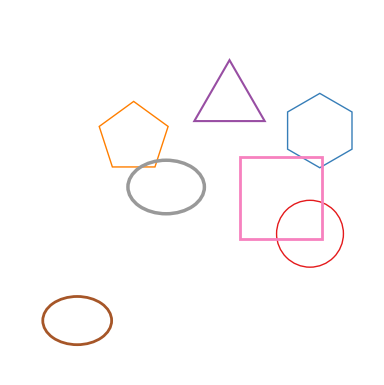[{"shape": "circle", "thickness": 1, "radius": 0.43, "center": [0.805, 0.393]}, {"shape": "hexagon", "thickness": 1, "radius": 0.48, "center": [0.831, 0.661]}, {"shape": "triangle", "thickness": 1.5, "radius": 0.53, "center": [0.596, 0.738]}, {"shape": "pentagon", "thickness": 1, "radius": 0.47, "center": [0.347, 0.642]}, {"shape": "oval", "thickness": 2, "radius": 0.45, "center": [0.201, 0.167]}, {"shape": "square", "thickness": 2, "radius": 0.53, "center": [0.73, 0.487]}, {"shape": "oval", "thickness": 2.5, "radius": 0.5, "center": [0.432, 0.514]}]